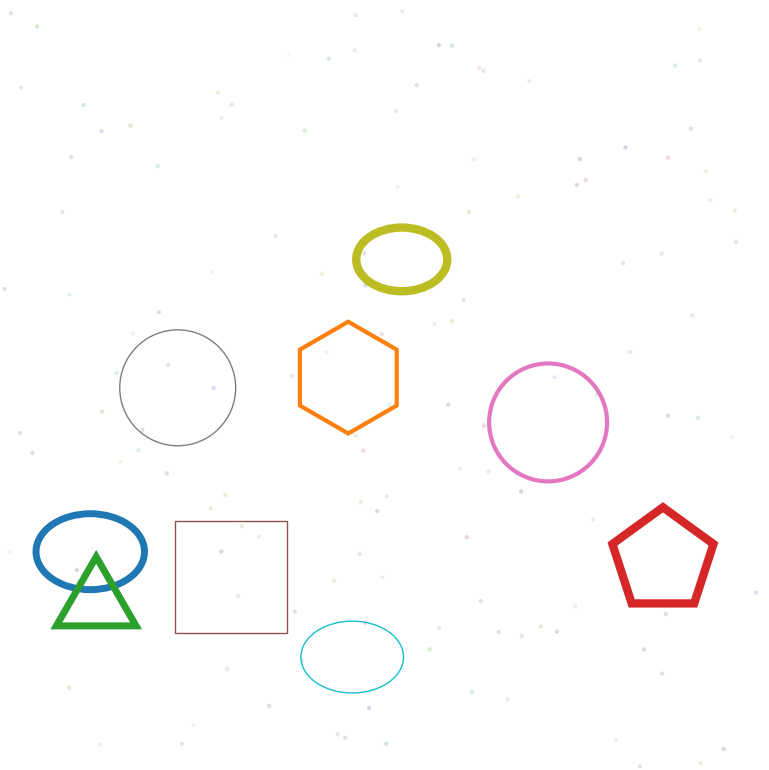[{"shape": "oval", "thickness": 2.5, "radius": 0.35, "center": [0.117, 0.284]}, {"shape": "hexagon", "thickness": 1.5, "radius": 0.36, "center": [0.452, 0.51]}, {"shape": "triangle", "thickness": 2.5, "radius": 0.3, "center": [0.125, 0.217]}, {"shape": "pentagon", "thickness": 3, "radius": 0.35, "center": [0.861, 0.272]}, {"shape": "square", "thickness": 0.5, "radius": 0.36, "center": [0.3, 0.25]}, {"shape": "circle", "thickness": 1.5, "radius": 0.38, "center": [0.712, 0.451]}, {"shape": "circle", "thickness": 0.5, "radius": 0.38, "center": [0.231, 0.496]}, {"shape": "oval", "thickness": 3, "radius": 0.3, "center": [0.522, 0.663]}, {"shape": "oval", "thickness": 0.5, "radius": 0.33, "center": [0.457, 0.147]}]